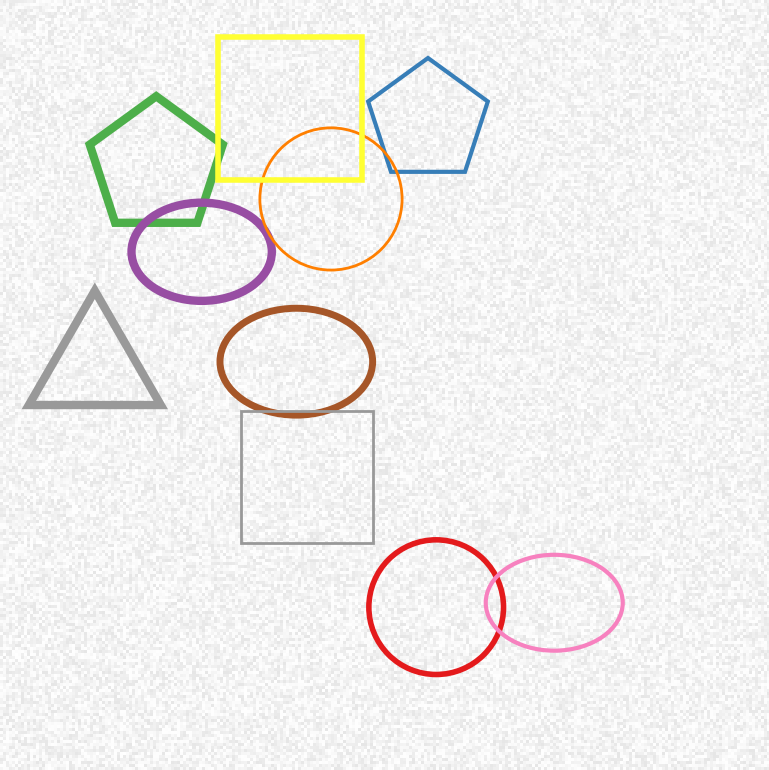[{"shape": "circle", "thickness": 2, "radius": 0.44, "center": [0.566, 0.211]}, {"shape": "pentagon", "thickness": 1.5, "radius": 0.41, "center": [0.556, 0.843]}, {"shape": "pentagon", "thickness": 3, "radius": 0.45, "center": [0.203, 0.784]}, {"shape": "oval", "thickness": 3, "radius": 0.46, "center": [0.262, 0.673]}, {"shape": "circle", "thickness": 1, "radius": 0.46, "center": [0.43, 0.742]}, {"shape": "square", "thickness": 2, "radius": 0.47, "center": [0.377, 0.859]}, {"shape": "oval", "thickness": 2.5, "radius": 0.5, "center": [0.385, 0.53]}, {"shape": "oval", "thickness": 1.5, "radius": 0.44, "center": [0.72, 0.217]}, {"shape": "square", "thickness": 1, "radius": 0.43, "center": [0.399, 0.38]}, {"shape": "triangle", "thickness": 3, "radius": 0.49, "center": [0.123, 0.523]}]